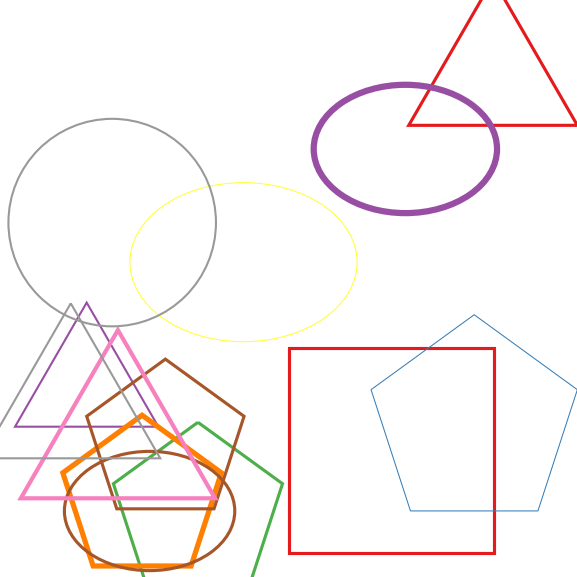[{"shape": "square", "thickness": 1.5, "radius": 0.89, "center": [0.678, 0.22]}, {"shape": "triangle", "thickness": 1.5, "radius": 0.84, "center": [0.854, 0.866]}, {"shape": "pentagon", "thickness": 0.5, "radius": 0.94, "center": [0.821, 0.266]}, {"shape": "pentagon", "thickness": 1.5, "radius": 0.77, "center": [0.343, 0.114]}, {"shape": "oval", "thickness": 3, "radius": 0.79, "center": [0.702, 0.741]}, {"shape": "triangle", "thickness": 1, "radius": 0.72, "center": [0.15, 0.332]}, {"shape": "pentagon", "thickness": 2.5, "radius": 0.72, "center": [0.246, 0.136]}, {"shape": "oval", "thickness": 0.5, "radius": 0.98, "center": [0.422, 0.545]}, {"shape": "pentagon", "thickness": 1.5, "radius": 0.72, "center": [0.286, 0.234]}, {"shape": "oval", "thickness": 1.5, "radius": 0.74, "center": [0.259, 0.114]}, {"shape": "triangle", "thickness": 2, "radius": 0.97, "center": [0.204, 0.233]}, {"shape": "circle", "thickness": 1, "radius": 0.9, "center": [0.194, 0.614]}, {"shape": "triangle", "thickness": 1, "radius": 0.89, "center": [0.123, 0.295]}]